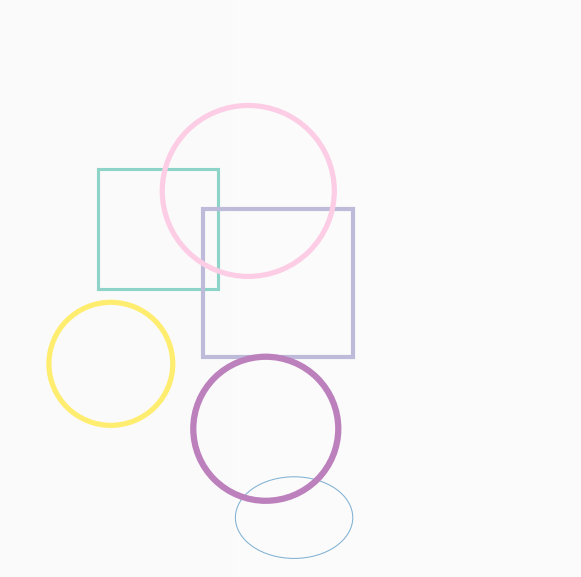[{"shape": "square", "thickness": 1.5, "radius": 0.52, "center": [0.272, 0.603]}, {"shape": "square", "thickness": 2, "radius": 0.64, "center": [0.478, 0.509]}, {"shape": "oval", "thickness": 0.5, "radius": 0.5, "center": [0.506, 0.103]}, {"shape": "circle", "thickness": 2.5, "radius": 0.74, "center": [0.427, 0.668]}, {"shape": "circle", "thickness": 3, "radius": 0.62, "center": [0.457, 0.257]}, {"shape": "circle", "thickness": 2.5, "radius": 0.53, "center": [0.191, 0.369]}]